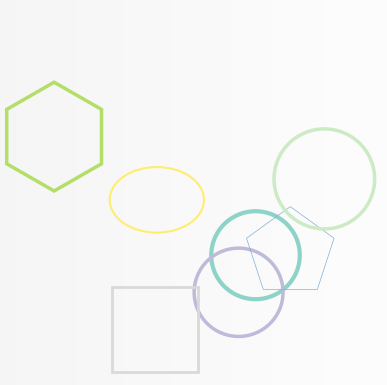[{"shape": "circle", "thickness": 3, "radius": 0.57, "center": [0.659, 0.337]}, {"shape": "circle", "thickness": 2.5, "radius": 0.57, "center": [0.616, 0.241]}, {"shape": "pentagon", "thickness": 0.5, "radius": 0.59, "center": [0.749, 0.345]}, {"shape": "hexagon", "thickness": 2.5, "radius": 0.71, "center": [0.14, 0.645]}, {"shape": "square", "thickness": 2, "radius": 0.56, "center": [0.4, 0.144]}, {"shape": "circle", "thickness": 2.5, "radius": 0.65, "center": [0.837, 0.535]}, {"shape": "oval", "thickness": 1.5, "radius": 0.61, "center": [0.405, 0.481]}]